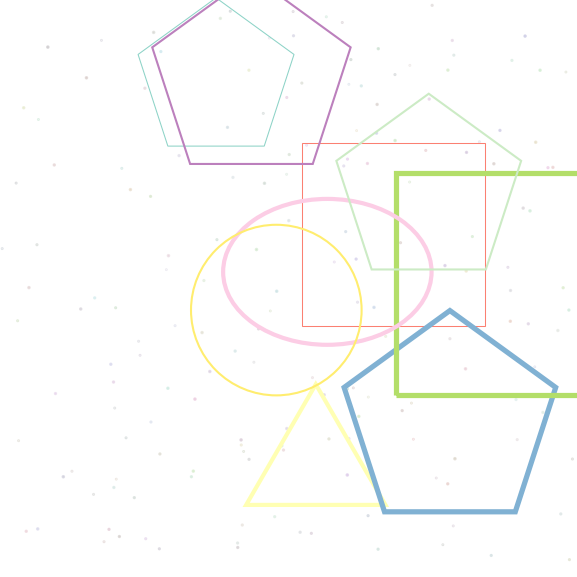[{"shape": "pentagon", "thickness": 0.5, "radius": 0.71, "center": [0.374, 0.861]}, {"shape": "triangle", "thickness": 2, "radius": 0.7, "center": [0.547, 0.194]}, {"shape": "square", "thickness": 0.5, "radius": 0.79, "center": [0.681, 0.593]}, {"shape": "pentagon", "thickness": 2.5, "radius": 0.96, "center": [0.779, 0.269]}, {"shape": "square", "thickness": 2.5, "radius": 0.96, "center": [0.878, 0.507]}, {"shape": "oval", "thickness": 2, "radius": 0.9, "center": [0.567, 0.528]}, {"shape": "pentagon", "thickness": 1, "radius": 0.9, "center": [0.435, 0.861]}, {"shape": "pentagon", "thickness": 1, "radius": 0.84, "center": [0.742, 0.669]}, {"shape": "circle", "thickness": 1, "radius": 0.74, "center": [0.478, 0.462]}]